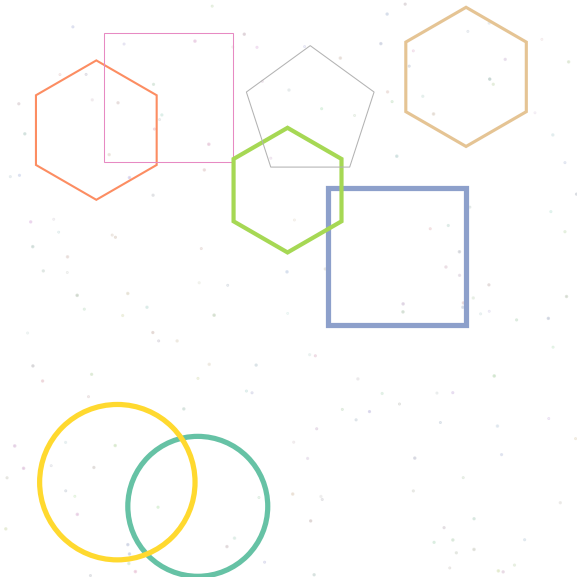[{"shape": "circle", "thickness": 2.5, "radius": 0.61, "center": [0.342, 0.122]}, {"shape": "hexagon", "thickness": 1, "radius": 0.6, "center": [0.167, 0.774]}, {"shape": "square", "thickness": 2.5, "radius": 0.6, "center": [0.688, 0.555]}, {"shape": "square", "thickness": 0.5, "radius": 0.56, "center": [0.292, 0.83]}, {"shape": "hexagon", "thickness": 2, "radius": 0.54, "center": [0.498, 0.67]}, {"shape": "circle", "thickness": 2.5, "radius": 0.67, "center": [0.203, 0.164]}, {"shape": "hexagon", "thickness": 1.5, "radius": 0.6, "center": [0.807, 0.866]}, {"shape": "pentagon", "thickness": 0.5, "radius": 0.58, "center": [0.537, 0.804]}]